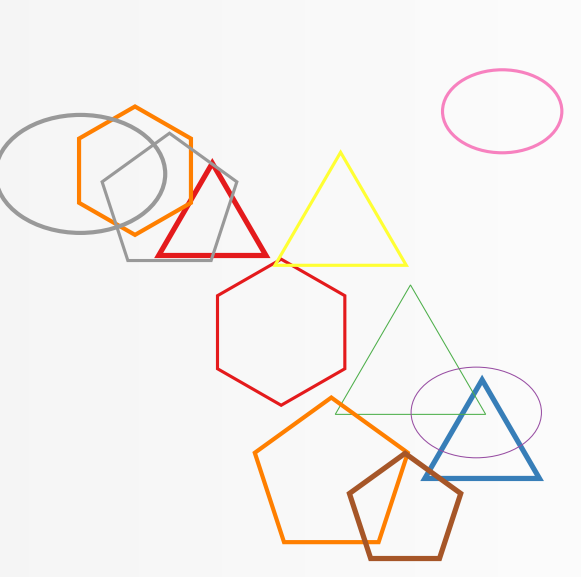[{"shape": "triangle", "thickness": 2.5, "radius": 0.53, "center": [0.365, 0.61]}, {"shape": "hexagon", "thickness": 1.5, "radius": 0.63, "center": [0.484, 0.424]}, {"shape": "triangle", "thickness": 2.5, "radius": 0.57, "center": [0.829, 0.228]}, {"shape": "triangle", "thickness": 0.5, "radius": 0.75, "center": [0.706, 0.356]}, {"shape": "oval", "thickness": 0.5, "radius": 0.56, "center": [0.819, 0.285]}, {"shape": "hexagon", "thickness": 2, "radius": 0.56, "center": [0.232, 0.704]}, {"shape": "pentagon", "thickness": 2, "radius": 0.69, "center": [0.57, 0.172]}, {"shape": "triangle", "thickness": 1.5, "radius": 0.65, "center": [0.586, 0.605]}, {"shape": "pentagon", "thickness": 2.5, "radius": 0.5, "center": [0.697, 0.113]}, {"shape": "oval", "thickness": 1.5, "radius": 0.51, "center": [0.864, 0.806]}, {"shape": "oval", "thickness": 2, "radius": 0.73, "center": [0.138, 0.698]}, {"shape": "pentagon", "thickness": 1.5, "radius": 0.61, "center": [0.292, 0.647]}]